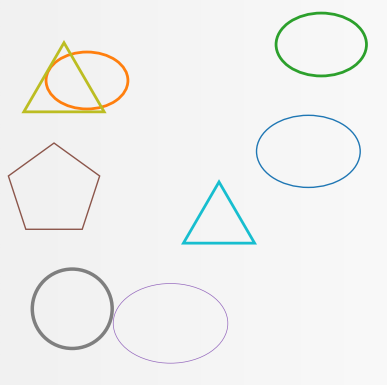[{"shape": "oval", "thickness": 1, "radius": 0.67, "center": [0.796, 0.607]}, {"shape": "oval", "thickness": 2, "radius": 0.53, "center": [0.224, 0.791]}, {"shape": "oval", "thickness": 2, "radius": 0.58, "center": [0.829, 0.884]}, {"shape": "oval", "thickness": 0.5, "radius": 0.74, "center": [0.44, 0.16]}, {"shape": "pentagon", "thickness": 1, "radius": 0.62, "center": [0.139, 0.505]}, {"shape": "circle", "thickness": 2.5, "radius": 0.52, "center": [0.186, 0.198]}, {"shape": "triangle", "thickness": 2, "radius": 0.6, "center": [0.165, 0.769]}, {"shape": "triangle", "thickness": 2, "radius": 0.53, "center": [0.565, 0.421]}]